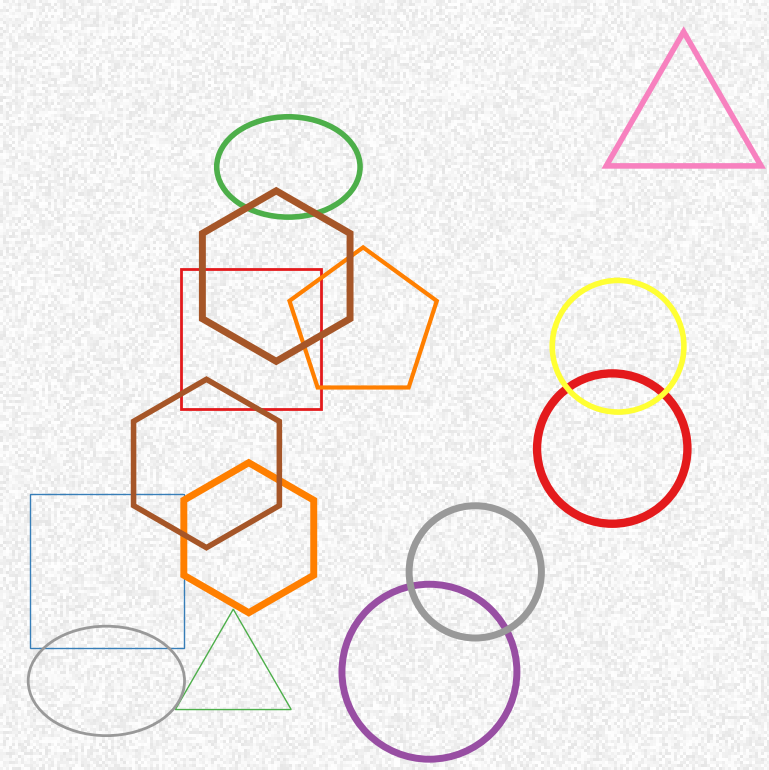[{"shape": "square", "thickness": 1, "radius": 0.45, "center": [0.326, 0.56]}, {"shape": "circle", "thickness": 3, "radius": 0.49, "center": [0.795, 0.417]}, {"shape": "square", "thickness": 0.5, "radius": 0.5, "center": [0.139, 0.258]}, {"shape": "oval", "thickness": 2, "radius": 0.47, "center": [0.375, 0.783]}, {"shape": "triangle", "thickness": 0.5, "radius": 0.43, "center": [0.303, 0.122]}, {"shape": "circle", "thickness": 2.5, "radius": 0.57, "center": [0.558, 0.128]}, {"shape": "hexagon", "thickness": 2.5, "radius": 0.49, "center": [0.323, 0.302]}, {"shape": "pentagon", "thickness": 1.5, "radius": 0.5, "center": [0.472, 0.578]}, {"shape": "circle", "thickness": 2, "radius": 0.43, "center": [0.803, 0.55]}, {"shape": "hexagon", "thickness": 2, "radius": 0.55, "center": [0.268, 0.398]}, {"shape": "hexagon", "thickness": 2.5, "radius": 0.55, "center": [0.359, 0.641]}, {"shape": "triangle", "thickness": 2, "radius": 0.58, "center": [0.888, 0.843]}, {"shape": "circle", "thickness": 2.5, "radius": 0.43, "center": [0.617, 0.257]}, {"shape": "oval", "thickness": 1, "radius": 0.51, "center": [0.138, 0.116]}]